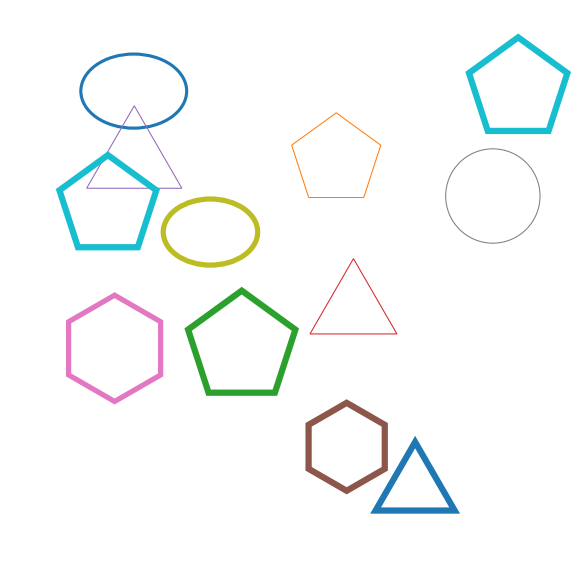[{"shape": "triangle", "thickness": 3, "radius": 0.4, "center": [0.719, 0.155]}, {"shape": "oval", "thickness": 1.5, "radius": 0.46, "center": [0.232, 0.841]}, {"shape": "pentagon", "thickness": 0.5, "radius": 0.41, "center": [0.582, 0.723]}, {"shape": "pentagon", "thickness": 3, "radius": 0.49, "center": [0.419, 0.398]}, {"shape": "triangle", "thickness": 0.5, "radius": 0.43, "center": [0.612, 0.464]}, {"shape": "triangle", "thickness": 0.5, "radius": 0.48, "center": [0.232, 0.721]}, {"shape": "hexagon", "thickness": 3, "radius": 0.38, "center": [0.6, 0.225]}, {"shape": "hexagon", "thickness": 2.5, "radius": 0.46, "center": [0.198, 0.396]}, {"shape": "circle", "thickness": 0.5, "radius": 0.41, "center": [0.853, 0.66]}, {"shape": "oval", "thickness": 2.5, "radius": 0.41, "center": [0.364, 0.597]}, {"shape": "pentagon", "thickness": 3, "radius": 0.44, "center": [0.187, 0.642]}, {"shape": "pentagon", "thickness": 3, "radius": 0.45, "center": [0.897, 0.845]}]